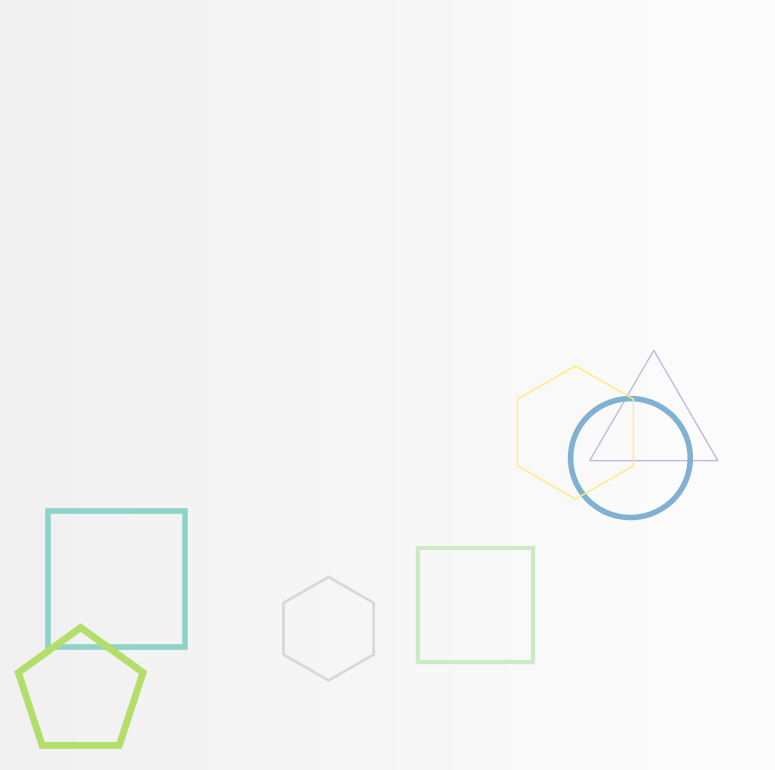[{"shape": "square", "thickness": 2, "radius": 0.44, "center": [0.151, 0.248]}, {"shape": "triangle", "thickness": 0.5, "radius": 0.48, "center": [0.844, 0.45]}, {"shape": "circle", "thickness": 2, "radius": 0.39, "center": [0.813, 0.405]}, {"shape": "pentagon", "thickness": 2.5, "radius": 0.42, "center": [0.104, 0.1]}, {"shape": "hexagon", "thickness": 1, "radius": 0.34, "center": [0.424, 0.183]}, {"shape": "square", "thickness": 1.5, "radius": 0.37, "center": [0.614, 0.214]}, {"shape": "hexagon", "thickness": 0.5, "radius": 0.43, "center": [0.742, 0.438]}]